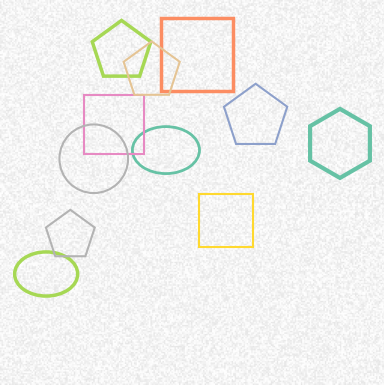[{"shape": "hexagon", "thickness": 3, "radius": 0.45, "center": [0.883, 0.628]}, {"shape": "oval", "thickness": 2, "radius": 0.44, "center": [0.431, 0.61]}, {"shape": "square", "thickness": 2.5, "radius": 0.47, "center": [0.512, 0.858]}, {"shape": "pentagon", "thickness": 1.5, "radius": 0.43, "center": [0.664, 0.696]}, {"shape": "square", "thickness": 1.5, "radius": 0.39, "center": [0.296, 0.677]}, {"shape": "pentagon", "thickness": 2.5, "radius": 0.4, "center": [0.316, 0.867]}, {"shape": "oval", "thickness": 2.5, "radius": 0.41, "center": [0.12, 0.288]}, {"shape": "square", "thickness": 1.5, "radius": 0.35, "center": [0.587, 0.428]}, {"shape": "pentagon", "thickness": 1.5, "radius": 0.38, "center": [0.394, 0.816]}, {"shape": "circle", "thickness": 1.5, "radius": 0.45, "center": [0.244, 0.588]}, {"shape": "pentagon", "thickness": 1.5, "radius": 0.33, "center": [0.183, 0.388]}]